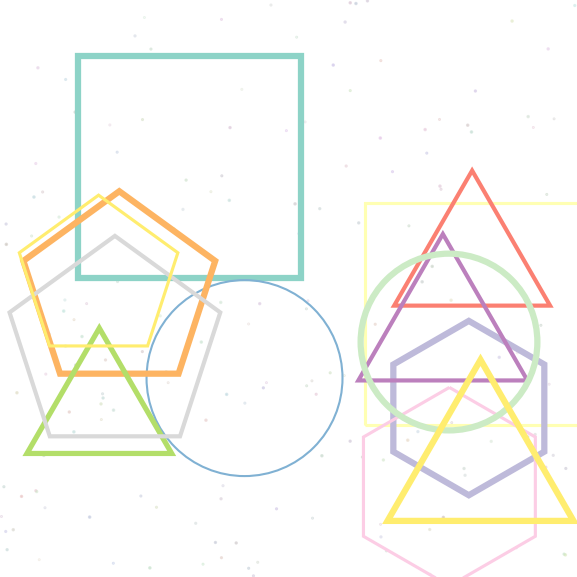[{"shape": "square", "thickness": 3, "radius": 0.96, "center": [0.328, 0.71]}, {"shape": "square", "thickness": 1.5, "radius": 0.96, "center": [0.823, 0.455]}, {"shape": "hexagon", "thickness": 3, "radius": 0.75, "center": [0.812, 0.293]}, {"shape": "triangle", "thickness": 2, "radius": 0.78, "center": [0.818, 0.548]}, {"shape": "circle", "thickness": 1, "radius": 0.85, "center": [0.423, 0.344]}, {"shape": "pentagon", "thickness": 3, "radius": 0.87, "center": [0.207, 0.493]}, {"shape": "triangle", "thickness": 2.5, "radius": 0.72, "center": [0.172, 0.286]}, {"shape": "hexagon", "thickness": 1.5, "radius": 0.86, "center": [0.778, 0.156]}, {"shape": "pentagon", "thickness": 2, "radius": 0.96, "center": [0.199, 0.399]}, {"shape": "triangle", "thickness": 2, "radius": 0.85, "center": [0.767, 0.425]}, {"shape": "circle", "thickness": 3, "radius": 0.77, "center": [0.777, 0.407]}, {"shape": "pentagon", "thickness": 1.5, "radius": 0.72, "center": [0.171, 0.517]}, {"shape": "triangle", "thickness": 3, "radius": 0.93, "center": [0.832, 0.19]}]